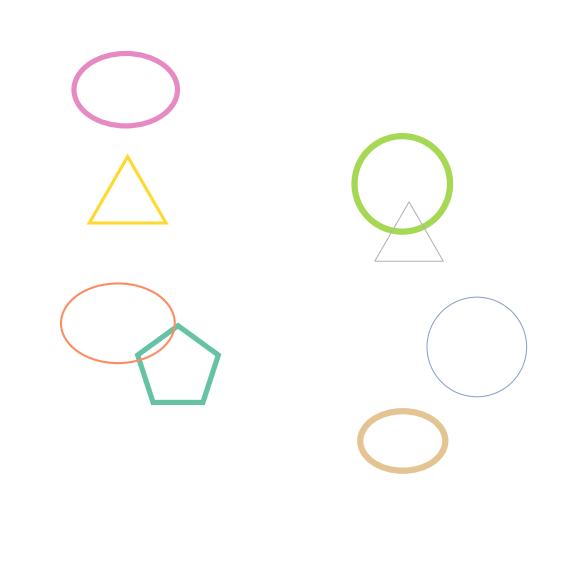[{"shape": "pentagon", "thickness": 2.5, "radius": 0.37, "center": [0.308, 0.362]}, {"shape": "oval", "thickness": 1, "radius": 0.49, "center": [0.204, 0.439]}, {"shape": "circle", "thickness": 0.5, "radius": 0.43, "center": [0.826, 0.398]}, {"shape": "oval", "thickness": 2.5, "radius": 0.45, "center": [0.218, 0.844]}, {"shape": "circle", "thickness": 3, "radius": 0.41, "center": [0.697, 0.681]}, {"shape": "triangle", "thickness": 1.5, "radius": 0.38, "center": [0.221, 0.651]}, {"shape": "oval", "thickness": 3, "radius": 0.37, "center": [0.697, 0.236]}, {"shape": "triangle", "thickness": 0.5, "radius": 0.34, "center": [0.708, 0.581]}]